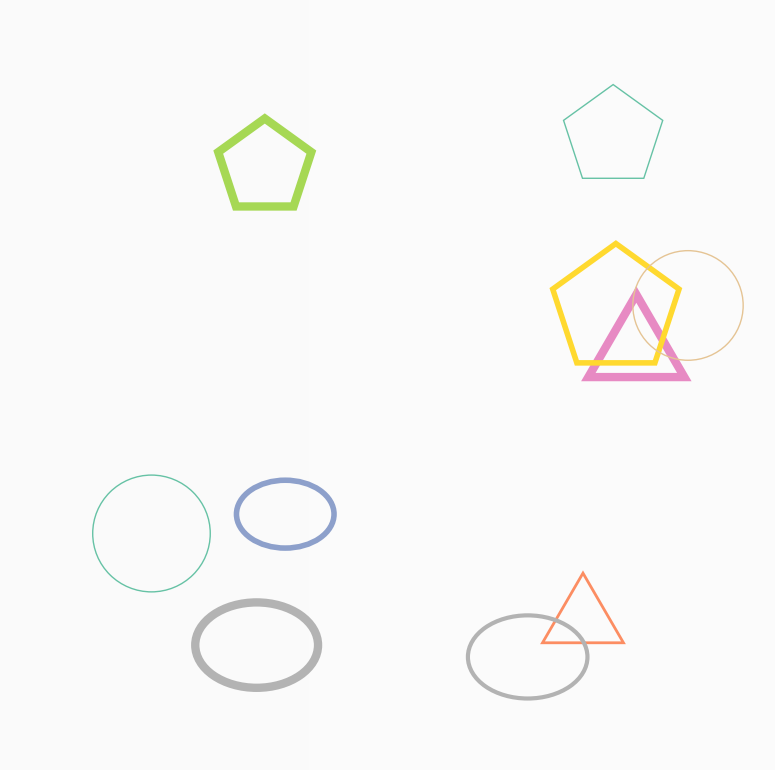[{"shape": "circle", "thickness": 0.5, "radius": 0.38, "center": [0.195, 0.307]}, {"shape": "pentagon", "thickness": 0.5, "radius": 0.34, "center": [0.791, 0.823]}, {"shape": "triangle", "thickness": 1, "radius": 0.3, "center": [0.752, 0.195]}, {"shape": "oval", "thickness": 2, "radius": 0.31, "center": [0.368, 0.332]}, {"shape": "triangle", "thickness": 3, "radius": 0.36, "center": [0.821, 0.546]}, {"shape": "pentagon", "thickness": 3, "radius": 0.32, "center": [0.342, 0.783]}, {"shape": "pentagon", "thickness": 2, "radius": 0.43, "center": [0.795, 0.598]}, {"shape": "circle", "thickness": 0.5, "radius": 0.36, "center": [0.888, 0.603]}, {"shape": "oval", "thickness": 1.5, "radius": 0.39, "center": [0.681, 0.147]}, {"shape": "oval", "thickness": 3, "radius": 0.4, "center": [0.331, 0.162]}]